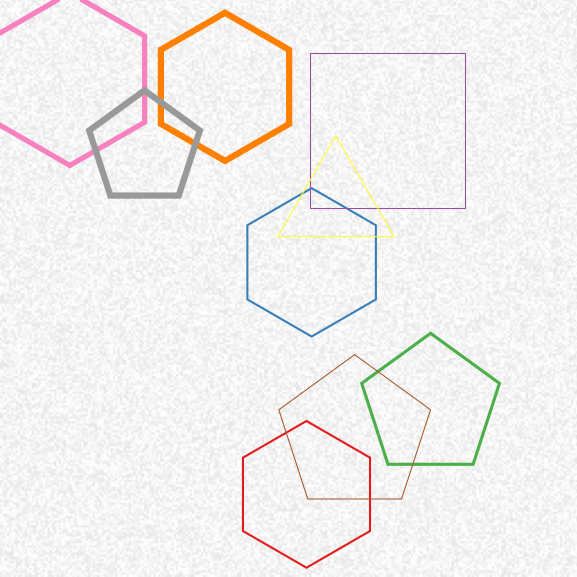[{"shape": "hexagon", "thickness": 1, "radius": 0.64, "center": [0.531, 0.143]}, {"shape": "hexagon", "thickness": 1, "radius": 0.64, "center": [0.54, 0.545]}, {"shape": "pentagon", "thickness": 1.5, "radius": 0.63, "center": [0.746, 0.297]}, {"shape": "square", "thickness": 0.5, "radius": 0.67, "center": [0.671, 0.773]}, {"shape": "hexagon", "thickness": 3, "radius": 0.64, "center": [0.39, 0.849]}, {"shape": "triangle", "thickness": 0.5, "radius": 0.58, "center": [0.581, 0.648]}, {"shape": "pentagon", "thickness": 0.5, "radius": 0.69, "center": [0.614, 0.247]}, {"shape": "hexagon", "thickness": 2.5, "radius": 0.75, "center": [0.121, 0.862]}, {"shape": "pentagon", "thickness": 3, "radius": 0.5, "center": [0.25, 0.742]}]